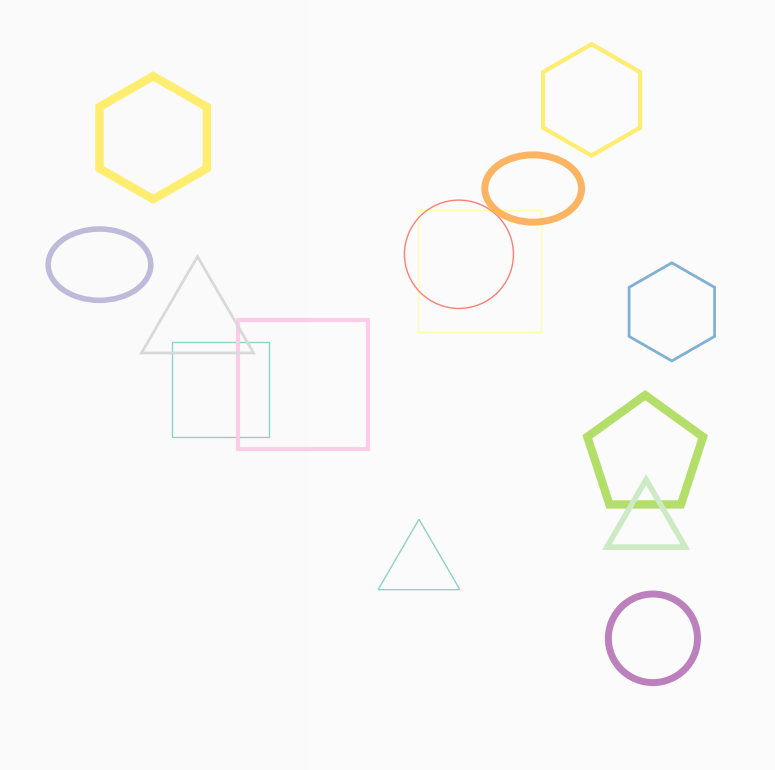[{"shape": "square", "thickness": 0.5, "radius": 0.31, "center": [0.284, 0.494]}, {"shape": "triangle", "thickness": 0.5, "radius": 0.3, "center": [0.541, 0.265]}, {"shape": "square", "thickness": 0.5, "radius": 0.4, "center": [0.619, 0.648]}, {"shape": "oval", "thickness": 2, "radius": 0.33, "center": [0.128, 0.656]}, {"shape": "circle", "thickness": 0.5, "radius": 0.35, "center": [0.592, 0.67]}, {"shape": "hexagon", "thickness": 1, "radius": 0.32, "center": [0.867, 0.595]}, {"shape": "oval", "thickness": 2.5, "radius": 0.31, "center": [0.688, 0.755]}, {"shape": "pentagon", "thickness": 3, "radius": 0.39, "center": [0.833, 0.408]}, {"shape": "square", "thickness": 1.5, "radius": 0.42, "center": [0.391, 0.501]}, {"shape": "triangle", "thickness": 1, "radius": 0.42, "center": [0.255, 0.583]}, {"shape": "circle", "thickness": 2.5, "radius": 0.29, "center": [0.842, 0.171]}, {"shape": "triangle", "thickness": 2, "radius": 0.29, "center": [0.834, 0.319]}, {"shape": "hexagon", "thickness": 3, "radius": 0.4, "center": [0.198, 0.821]}, {"shape": "hexagon", "thickness": 1.5, "radius": 0.36, "center": [0.763, 0.87]}]